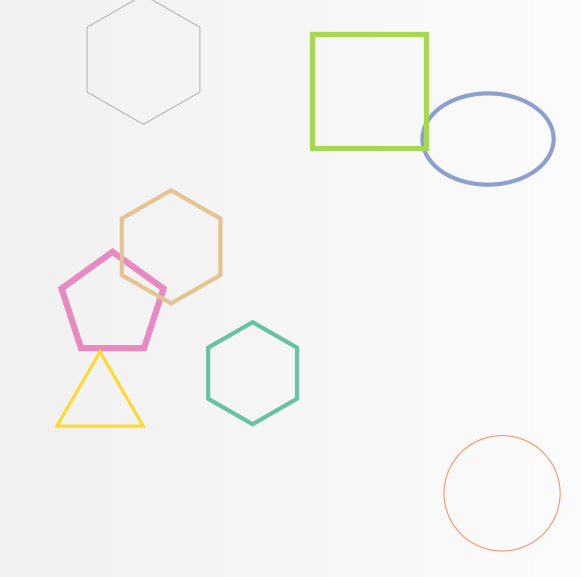[{"shape": "hexagon", "thickness": 2, "radius": 0.44, "center": [0.435, 0.353]}, {"shape": "circle", "thickness": 0.5, "radius": 0.5, "center": [0.864, 0.145]}, {"shape": "oval", "thickness": 2, "radius": 0.56, "center": [0.84, 0.758]}, {"shape": "pentagon", "thickness": 3, "radius": 0.46, "center": [0.194, 0.471]}, {"shape": "square", "thickness": 2.5, "radius": 0.49, "center": [0.635, 0.841]}, {"shape": "triangle", "thickness": 1.5, "radius": 0.43, "center": [0.172, 0.304]}, {"shape": "hexagon", "thickness": 2, "radius": 0.49, "center": [0.294, 0.572]}, {"shape": "hexagon", "thickness": 0.5, "radius": 0.56, "center": [0.247, 0.896]}]